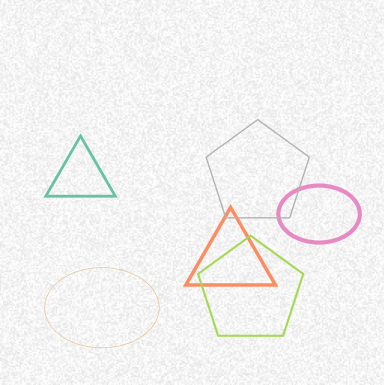[{"shape": "triangle", "thickness": 2, "radius": 0.52, "center": [0.209, 0.542]}, {"shape": "triangle", "thickness": 2.5, "radius": 0.67, "center": [0.599, 0.327]}, {"shape": "oval", "thickness": 3, "radius": 0.53, "center": [0.829, 0.444]}, {"shape": "pentagon", "thickness": 1.5, "radius": 0.72, "center": [0.651, 0.244]}, {"shape": "oval", "thickness": 0.5, "radius": 0.74, "center": [0.265, 0.201]}, {"shape": "pentagon", "thickness": 1, "radius": 0.7, "center": [0.669, 0.548]}]